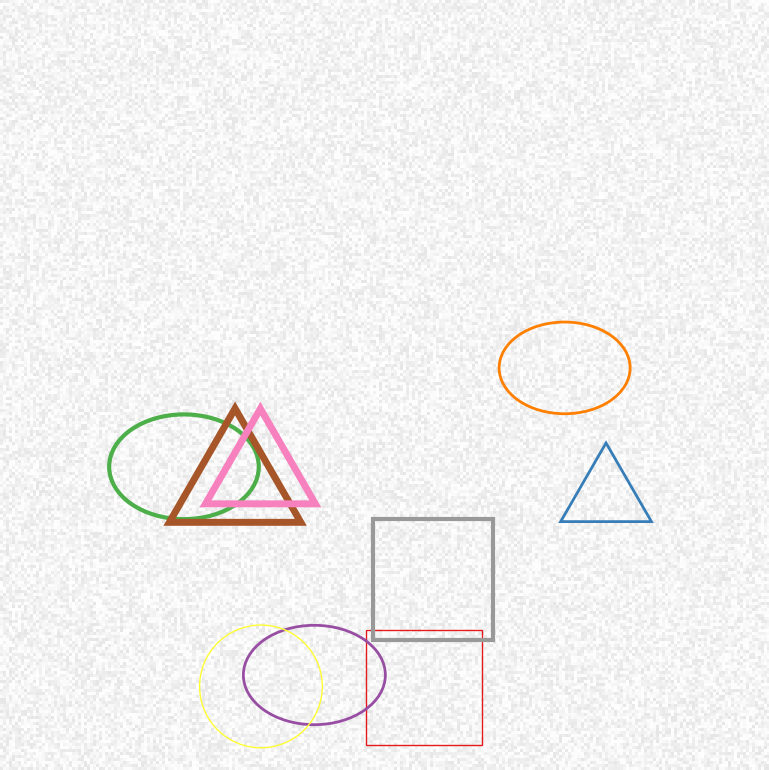[{"shape": "square", "thickness": 0.5, "radius": 0.38, "center": [0.55, 0.107]}, {"shape": "triangle", "thickness": 1, "radius": 0.34, "center": [0.787, 0.357]}, {"shape": "oval", "thickness": 1.5, "radius": 0.49, "center": [0.239, 0.394]}, {"shape": "oval", "thickness": 1, "radius": 0.46, "center": [0.408, 0.123]}, {"shape": "oval", "thickness": 1, "radius": 0.43, "center": [0.733, 0.522]}, {"shape": "circle", "thickness": 0.5, "radius": 0.4, "center": [0.339, 0.109]}, {"shape": "triangle", "thickness": 2.5, "radius": 0.49, "center": [0.305, 0.371]}, {"shape": "triangle", "thickness": 2.5, "radius": 0.41, "center": [0.338, 0.387]}, {"shape": "square", "thickness": 1.5, "radius": 0.39, "center": [0.562, 0.248]}]